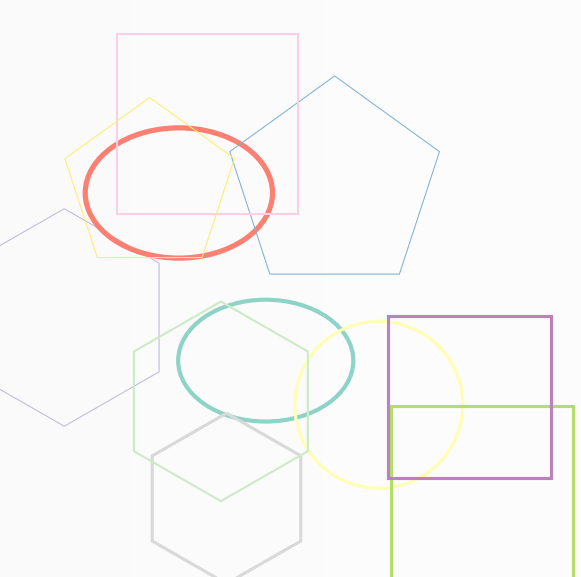[{"shape": "oval", "thickness": 2, "radius": 0.75, "center": [0.457, 0.375]}, {"shape": "circle", "thickness": 1.5, "radius": 0.72, "center": [0.652, 0.298]}, {"shape": "hexagon", "thickness": 0.5, "radius": 0.94, "center": [0.111, 0.449]}, {"shape": "oval", "thickness": 2.5, "radius": 0.81, "center": [0.308, 0.665]}, {"shape": "pentagon", "thickness": 0.5, "radius": 0.95, "center": [0.576, 0.678]}, {"shape": "square", "thickness": 1.5, "radius": 0.78, "center": [0.829, 0.139]}, {"shape": "square", "thickness": 1, "radius": 0.78, "center": [0.357, 0.785]}, {"shape": "hexagon", "thickness": 1.5, "radius": 0.74, "center": [0.39, 0.136]}, {"shape": "square", "thickness": 1.5, "radius": 0.7, "center": [0.809, 0.312]}, {"shape": "hexagon", "thickness": 1, "radius": 0.86, "center": [0.38, 0.304]}, {"shape": "pentagon", "thickness": 0.5, "radius": 0.77, "center": [0.257, 0.677]}]